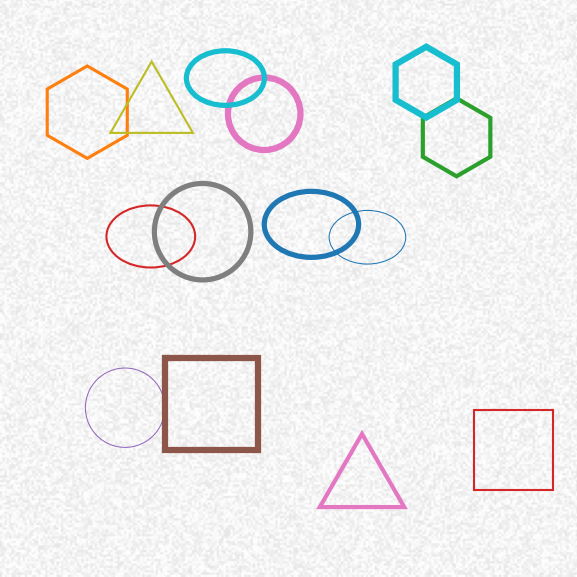[{"shape": "oval", "thickness": 2.5, "radius": 0.41, "center": [0.539, 0.611]}, {"shape": "oval", "thickness": 0.5, "radius": 0.33, "center": [0.636, 0.588]}, {"shape": "hexagon", "thickness": 1.5, "radius": 0.4, "center": [0.151, 0.805]}, {"shape": "hexagon", "thickness": 2, "radius": 0.34, "center": [0.791, 0.761]}, {"shape": "oval", "thickness": 1, "radius": 0.38, "center": [0.261, 0.59]}, {"shape": "square", "thickness": 1, "radius": 0.34, "center": [0.889, 0.22]}, {"shape": "circle", "thickness": 0.5, "radius": 0.34, "center": [0.217, 0.293]}, {"shape": "square", "thickness": 3, "radius": 0.4, "center": [0.366, 0.299]}, {"shape": "circle", "thickness": 3, "radius": 0.31, "center": [0.457, 0.802]}, {"shape": "triangle", "thickness": 2, "radius": 0.42, "center": [0.627, 0.163]}, {"shape": "circle", "thickness": 2.5, "radius": 0.42, "center": [0.351, 0.598]}, {"shape": "triangle", "thickness": 1, "radius": 0.41, "center": [0.263, 0.81]}, {"shape": "hexagon", "thickness": 3, "radius": 0.31, "center": [0.738, 0.857]}, {"shape": "oval", "thickness": 2.5, "radius": 0.34, "center": [0.39, 0.864]}]